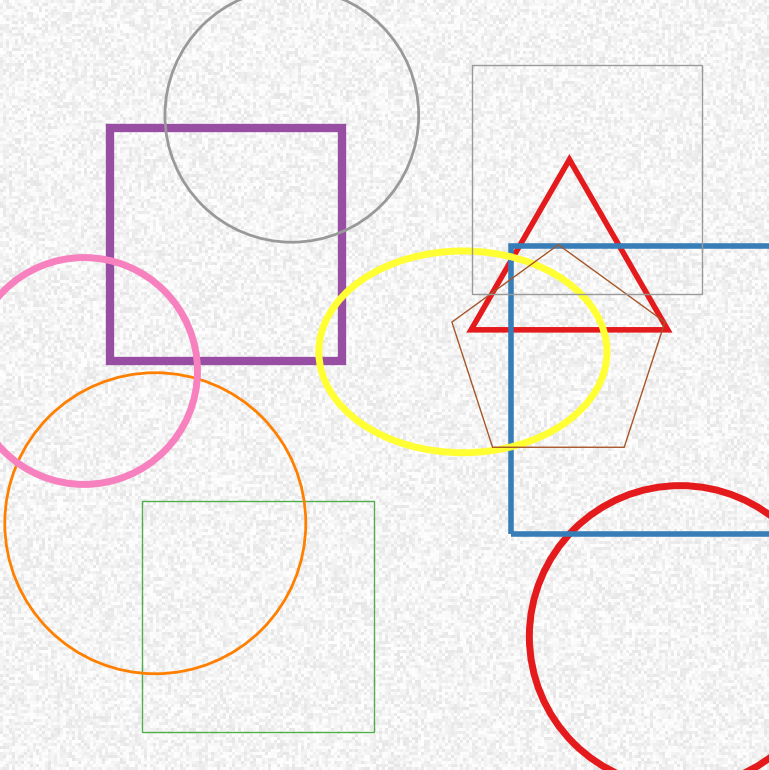[{"shape": "circle", "thickness": 2.5, "radius": 0.98, "center": [0.883, 0.173]}, {"shape": "triangle", "thickness": 2, "radius": 0.74, "center": [0.74, 0.645]}, {"shape": "square", "thickness": 2, "radius": 0.93, "center": [0.85, 0.493]}, {"shape": "square", "thickness": 0.5, "radius": 0.75, "center": [0.335, 0.199]}, {"shape": "square", "thickness": 3, "radius": 0.75, "center": [0.294, 0.683]}, {"shape": "circle", "thickness": 1, "radius": 0.98, "center": [0.202, 0.32]}, {"shape": "oval", "thickness": 2.5, "radius": 0.94, "center": [0.601, 0.543]}, {"shape": "pentagon", "thickness": 0.5, "radius": 0.73, "center": [0.725, 0.537]}, {"shape": "circle", "thickness": 2.5, "radius": 0.74, "center": [0.109, 0.518]}, {"shape": "circle", "thickness": 1, "radius": 0.82, "center": [0.379, 0.85]}, {"shape": "square", "thickness": 0.5, "radius": 0.75, "center": [0.762, 0.767]}]